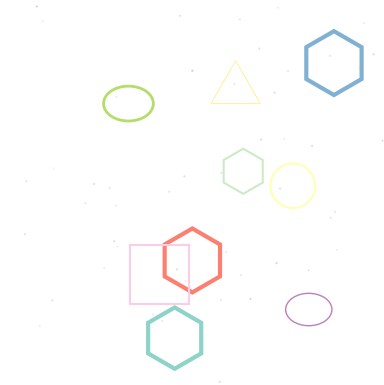[{"shape": "hexagon", "thickness": 3, "radius": 0.4, "center": [0.454, 0.122]}, {"shape": "circle", "thickness": 1.5, "radius": 0.29, "center": [0.76, 0.517]}, {"shape": "hexagon", "thickness": 3, "radius": 0.42, "center": [0.5, 0.324]}, {"shape": "hexagon", "thickness": 3, "radius": 0.41, "center": [0.867, 0.836]}, {"shape": "oval", "thickness": 2, "radius": 0.32, "center": [0.334, 0.731]}, {"shape": "square", "thickness": 1.5, "radius": 0.39, "center": [0.415, 0.287]}, {"shape": "oval", "thickness": 1, "radius": 0.3, "center": [0.802, 0.196]}, {"shape": "hexagon", "thickness": 1.5, "radius": 0.29, "center": [0.632, 0.555]}, {"shape": "triangle", "thickness": 0.5, "radius": 0.37, "center": [0.612, 0.768]}]